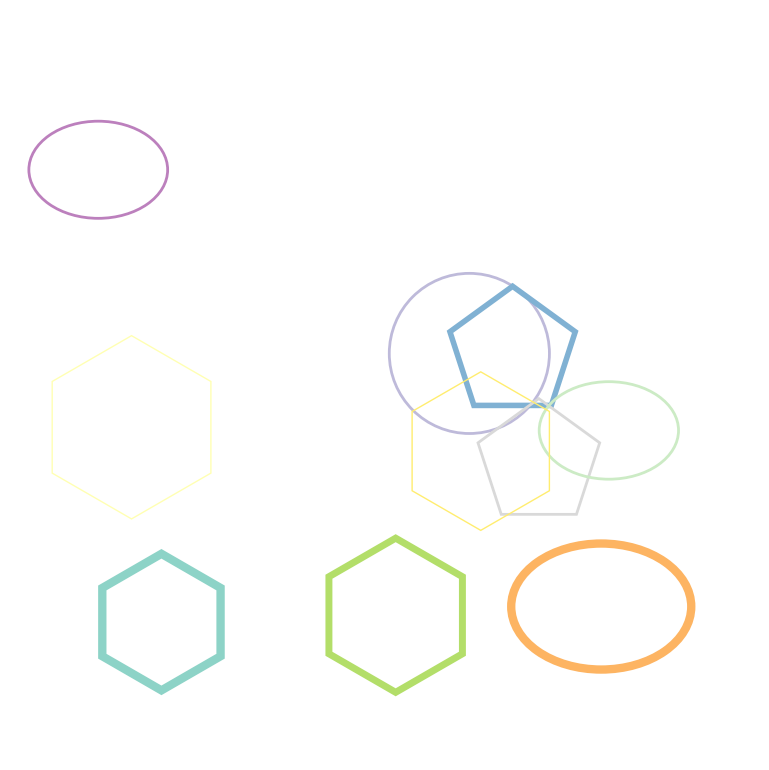[{"shape": "hexagon", "thickness": 3, "radius": 0.44, "center": [0.21, 0.192]}, {"shape": "hexagon", "thickness": 0.5, "radius": 0.6, "center": [0.171, 0.445]}, {"shape": "circle", "thickness": 1, "radius": 0.52, "center": [0.61, 0.541]}, {"shape": "pentagon", "thickness": 2, "radius": 0.43, "center": [0.666, 0.543]}, {"shape": "oval", "thickness": 3, "radius": 0.58, "center": [0.781, 0.212]}, {"shape": "hexagon", "thickness": 2.5, "radius": 0.5, "center": [0.514, 0.201]}, {"shape": "pentagon", "thickness": 1, "radius": 0.42, "center": [0.7, 0.399]}, {"shape": "oval", "thickness": 1, "radius": 0.45, "center": [0.128, 0.78]}, {"shape": "oval", "thickness": 1, "radius": 0.45, "center": [0.791, 0.441]}, {"shape": "hexagon", "thickness": 0.5, "radius": 0.51, "center": [0.624, 0.414]}]